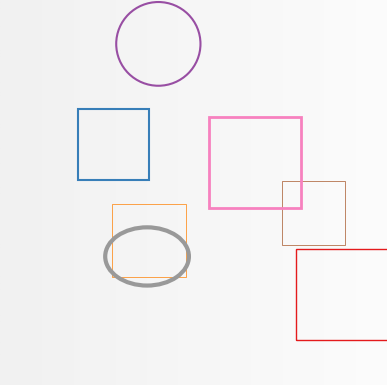[{"shape": "square", "thickness": 1, "radius": 0.59, "center": [0.883, 0.235]}, {"shape": "square", "thickness": 1.5, "radius": 0.46, "center": [0.293, 0.625]}, {"shape": "circle", "thickness": 1.5, "radius": 0.54, "center": [0.409, 0.886]}, {"shape": "square", "thickness": 0.5, "radius": 0.48, "center": [0.385, 0.376]}, {"shape": "square", "thickness": 0.5, "radius": 0.41, "center": [0.809, 0.447]}, {"shape": "square", "thickness": 2, "radius": 0.6, "center": [0.659, 0.578]}, {"shape": "oval", "thickness": 3, "radius": 0.54, "center": [0.38, 0.334]}]